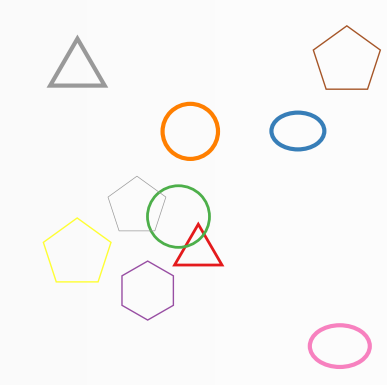[{"shape": "triangle", "thickness": 2, "radius": 0.35, "center": [0.512, 0.347]}, {"shape": "oval", "thickness": 3, "radius": 0.34, "center": [0.769, 0.66]}, {"shape": "circle", "thickness": 2, "radius": 0.4, "center": [0.461, 0.438]}, {"shape": "hexagon", "thickness": 1, "radius": 0.38, "center": [0.381, 0.245]}, {"shape": "circle", "thickness": 3, "radius": 0.36, "center": [0.491, 0.659]}, {"shape": "pentagon", "thickness": 1, "radius": 0.46, "center": [0.199, 0.342]}, {"shape": "pentagon", "thickness": 1, "radius": 0.45, "center": [0.895, 0.842]}, {"shape": "oval", "thickness": 3, "radius": 0.39, "center": [0.877, 0.101]}, {"shape": "pentagon", "thickness": 0.5, "radius": 0.39, "center": [0.353, 0.464]}, {"shape": "triangle", "thickness": 3, "radius": 0.41, "center": [0.2, 0.818]}]